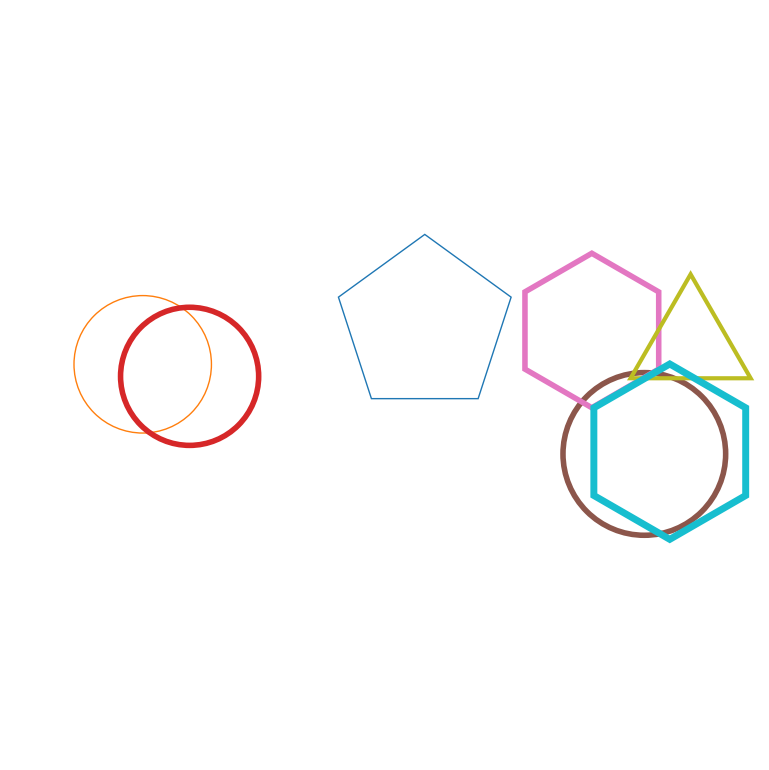[{"shape": "pentagon", "thickness": 0.5, "radius": 0.59, "center": [0.552, 0.578]}, {"shape": "circle", "thickness": 0.5, "radius": 0.45, "center": [0.185, 0.527]}, {"shape": "circle", "thickness": 2, "radius": 0.45, "center": [0.246, 0.511]}, {"shape": "circle", "thickness": 2, "radius": 0.53, "center": [0.837, 0.41]}, {"shape": "hexagon", "thickness": 2, "radius": 0.5, "center": [0.769, 0.571]}, {"shape": "triangle", "thickness": 1.5, "radius": 0.45, "center": [0.897, 0.554]}, {"shape": "hexagon", "thickness": 2.5, "radius": 0.57, "center": [0.87, 0.413]}]